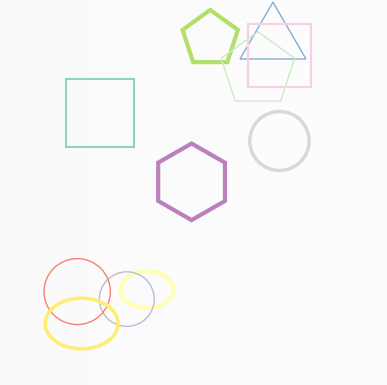[{"shape": "square", "thickness": 1.5, "radius": 0.44, "center": [0.258, 0.707]}, {"shape": "oval", "thickness": 3, "radius": 0.34, "center": [0.379, 0.248]}, {"shape": "circle", "thickness": 1, "radius": 0.35, "center": [0.327, 0.223]}, {"shape": "circle", "thickness": 1, "radius": 0.43, "center": [0.199, 0.243]}, {"shape": "triangle", "thickness": 1, "radius": 0.49, "center": [0.704, 0.896]}, {"shape": "pentagon", "thickness": 3, "radius": 0.37, "center": [0.543, 0.899]}, {"shape": "square", "thickness": 1.5, "radius": 0.41, "center": [0.721, 0.856]}, {"shape": "circle", "thickness": 2.5, "radius": 0.38, "center": [0.721, 0.634]}, {"shape": "hexagon", "thickness": 3, "radius": 0.5, "center": [0.494, 0.528]}, {"shape": "pentagon", "thickness": 1, "radius": 0.5, "center": [0.666, 0.818]}, {"shape": "oval", "thickness": 2.5, "radius": 0.47, "center": [0.211, 0.16]}]